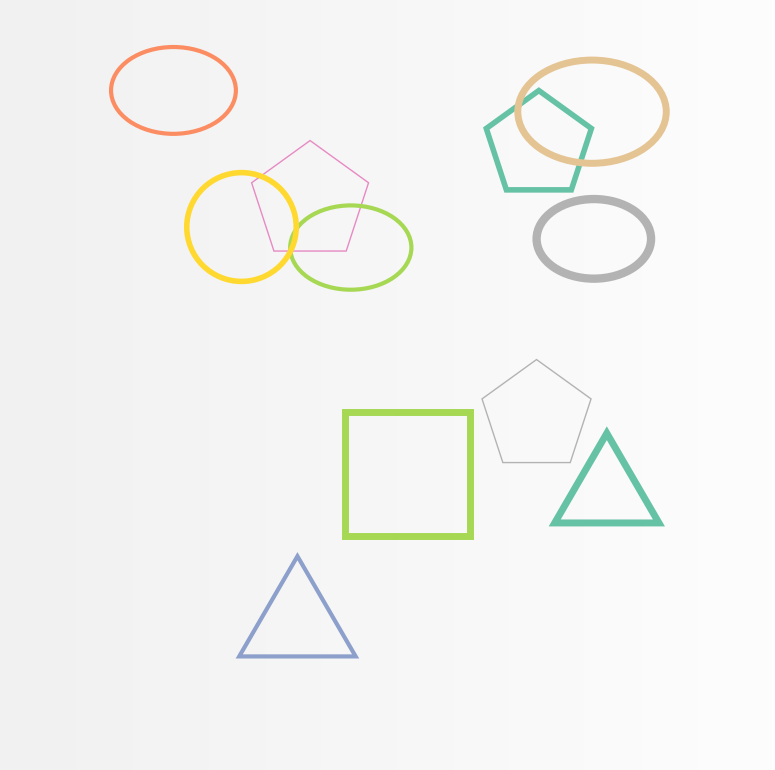[{"shape": "triangle", "thickness": 2.5, "radius": 0.39, "center": [0.783, 0.36]}, {"shape": "pentagon", "thickness": 2, "radius": 0.36, "center": [0.695, 0.811]}, {"shape": "oval", "thickness": 1.5, "radius": 0.4, "center": [0.224, 0.883]}, {"shape": "triangle", "thickness": 1.5, "radius": 0.43, "center": [0.384, 0.191]}, {"shape": "pentagon", "thickness": 0.5, "radius": 0.4, "center": [0.4, 0.738]}, {"shape": "square", "thickness": 2.5, "radius": 0.4, "center": [0.526, 0.384]}, {"shape": "oval", "thickness": 1.5, "radius": 0.39, "center": [0.453, 0.678]}, {"shape": "circle", "thickness": 2, "radius": 0.35, "center": [0.312, 0.705]}, {"shape": "oval", "thickness": 2.5, "radius": 0.48, "center": [0.764, 0.855]}, {"shape": "pentagon", "thickness": 0.5, "radius": 0.37, "center": [0.692, 0.459]}, {"shape": "oval", "thickness": 3, "radius": 0.37, "center": [0.766, 0.69]}]